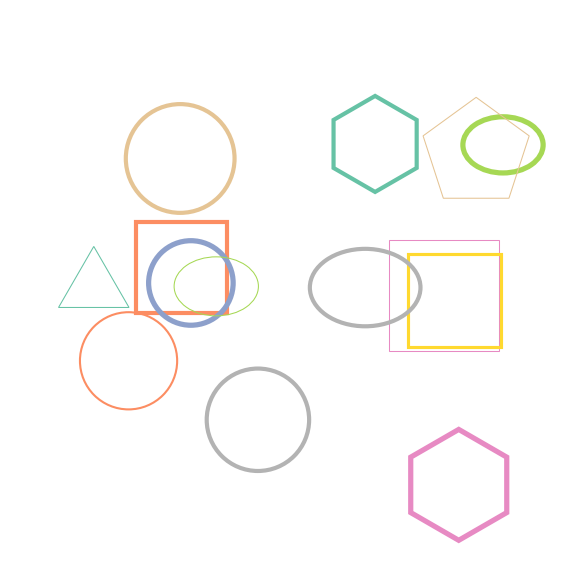[{"shape": "hexagon", "thickness": 2, "radius": 0.42, "center": [0.65, 0.75]}, {"shape": "triangle", "thickness": 0.5, "radius": 0.35, "center": [0.162, 0.502]}, {"shape": "square", "thickness": 2, "radius": 0.39, "center": [0.314, 0.536]}, {"shape": "circle", "thickness": 1, "radius": 0.42, "center": [0.223, 0.374]}, {"shape": "circle", "thickness": 2.5, "radius": 0.37, "center": [0.331, 0.509]}, {"shape": "square", "thickness": 0.5, "radius": 0.48, "center": [0.769, 0.487]}, {"shape": "hexagon", "thickness": 2.5, "radius": 0.48, "center": [0.794, 0.16]}, {"shape": "oval", "thickness": 2.5, "radius": 0.35, "center": [0.871, 0.748]}, {"shape": "oval", "thickness": 0.5, "radius": 0.36, "center": [0.374, 0.503]}, {"shape": "square", "thickness": 1.5, "radius": 0.41, "center": [0.787, 0.479]}, {"shape": "circle", "thickness": 2, "radius": 0.47, "center": [0.312, 0.725]}, {"shape": "pentagon", "thickness": 0.5, "radius": 0.48, "center": [0.824, 0.734]}, {"shape": "circle", "thickness": 2, "radius": 0.44, "center": [0.447, 0.272]}, {"shape": "oval", "thickness": 2, "radius": 0.48, "center": [0.632, 0.501]}]